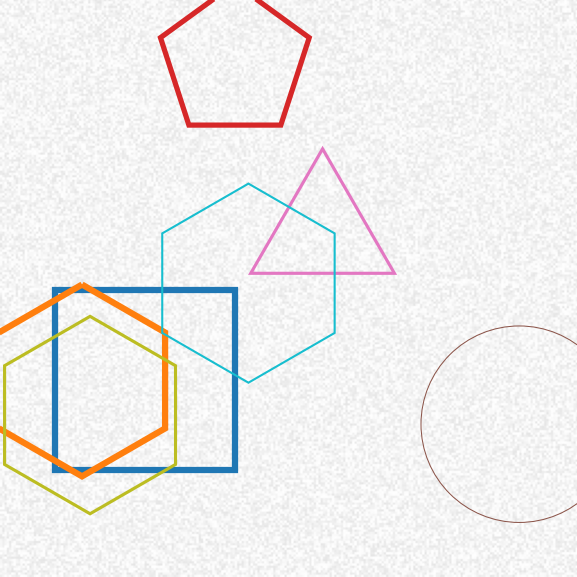[{"shape": "square", "thickness": 3, "radius": 0.78, "center": [0.251, 0.342]}, {"shape": "hexagon", "thickness": 3, "radius": 0.83, "center": [0.142, 0.34]}, {"shape": "pentagon", "thickness": 2.5, "radius": 0.68, "center": [0.407, 0.892]}, {"shape": "circle", "thickness": 0.5, "radius": 0.85, "center": [0.899, 0.265]}, {"shape": "triangle", "thickness": 1.5, "radius": 0.72, "center": [0.559, 0.598]}, {"shape": "hexagon", "thickness": 1.5, "radius": 0.85, "center": [0.156, 0.28]}, {"shape": "hexagon", "thickness": 1, "radius": 0.86, "center": [0.43, 0.509]}]